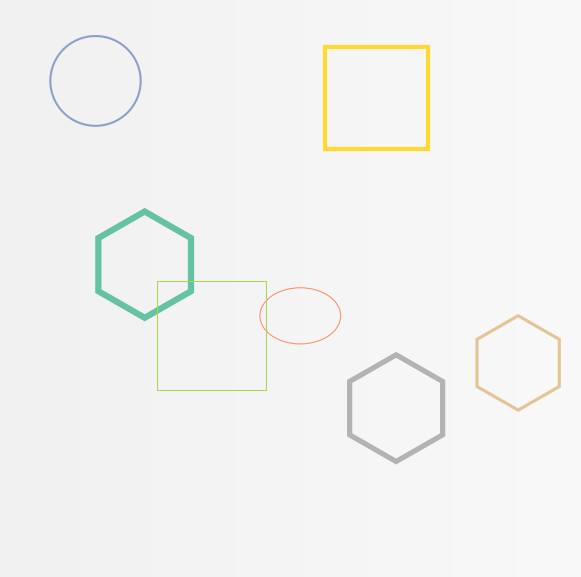[{"shape": "hexagon", "thickness": 3, "radius": 0.46, "center": [0.249, 0.541]}, {"shape": "oval", "thickness": 0.5, "radius": 0.35, "center": [0.517, 0.452]}, {"shape": "circle", "thickness": 1, "radius": 0.39, "center": [0.164, 0.859]}, {"shape": "square", "thickness": 0.5, "radius": 0.47, "center": [0.365, 0.418]}, {"shape": "square", "thickness": 2, "radius": 0.44, "center": [0.648, 0.829]}, {"shape": "hexagon", "thickness": 1.5, "radius": 0.41, "center": [0.891, 0.371]}, {"shape": "hexagon", "thickness": 2.5, "radius": 0.46, "center": [0.682, 0.292]}]